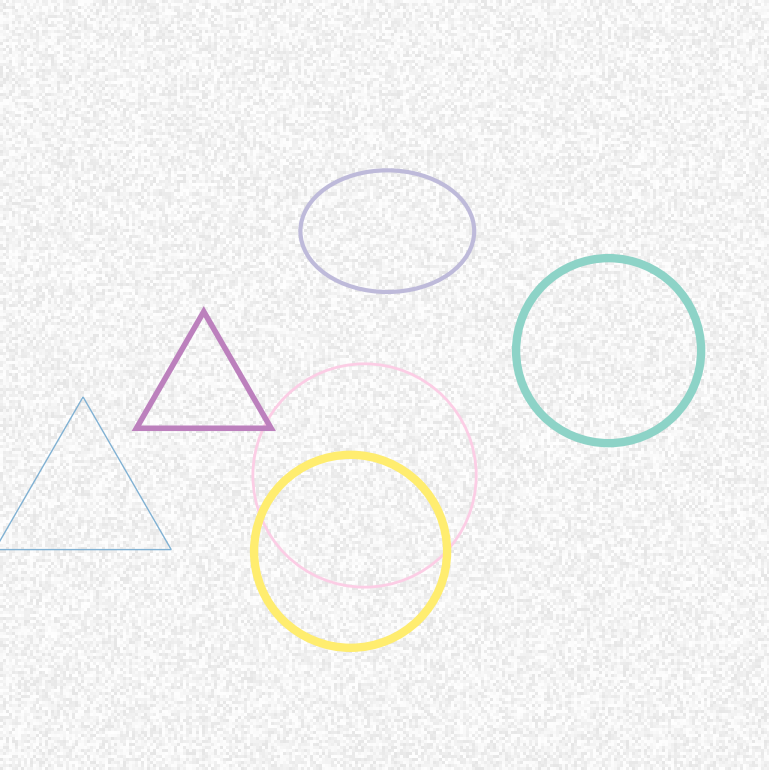[{"shape": "circle", "thickness": 3, "radius": 0.6, "center": [0.79, 0.545]}, {"shape": "oval", "thickness": 1.5, "radius": 0.56, "center": [0.503, 0.7]}, {"shape": "triangle", "thickness": 0.5, "radius": 0.66, "center": [0.108, 0.352]}, {"shape": "circle", "thickness": 1, "radius": 0.73, "center": [0.473, 0.382]}, {"shape": "triangle", "thickness": 2, "radius": 0.51, "center": [0.265, 0.494]}, {"shape": "circle", "thickness": 3, "radius": 0.63, "center": [0.455, 0.284]}]